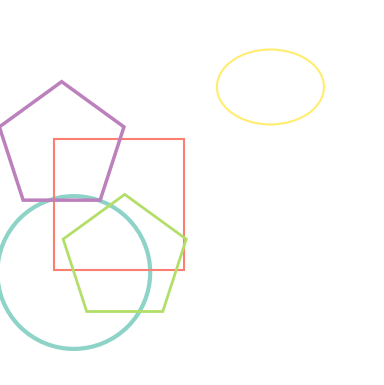[{"shape": "circle", "thickness": 3, "radius": 0.99, "center": [0.192, 0.292]}, {"shape": "square", "thickness": 1.5, "radius": 0.85, "center": [0.31, 0.469]}, {"shape": "pentagon", "thickness": 2, "radius": 0.84, "center": [0.324, 0.327]}, {"shape": "pentagon", "thickness": 2.5, "radius": 0.85, "center": [0.16, 0.618]}, {"shape": "oval", "thickness": 1.5, "radius": 0.7, "center": [0.702, 0.774]}]